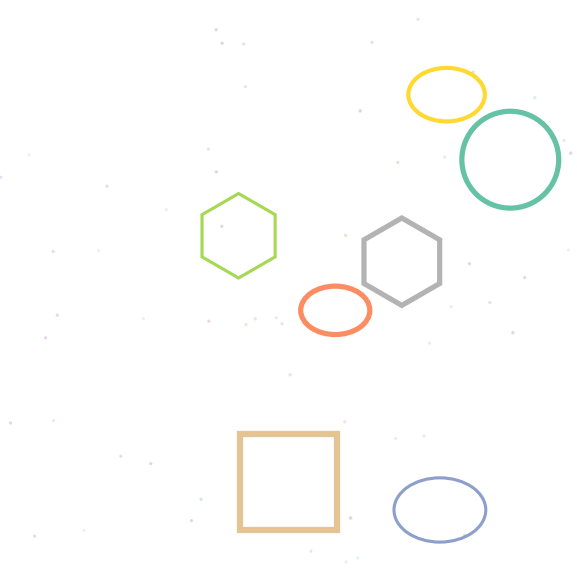[{"shape": "circle", "thickness": 2.5, "radius": 0.42, "center": [0.884, 0.723]}, {"shape": "oval", "thickness": 2.5, "radius": 0.3, "center": [0.581, 0.462]}, {"shape": "oval", "thickness": 1.5, "radius": 0.4, "center": [0.762, 0.116]}, {"shape": "hexagon", "thickness": 1.5, "radius": 0.37, "center": [0.413, 0.591]}, {"shape": "oval", "thickness": 2, "radius": 0.33, "center": [0.773, 0.835]}, {"shape": "square", "thickness": 3, "radius": 0.42, "center": [0.499, 0.164]}, {"shape": "hexagon", "thickness": 2.5, "radius": 0.38, "center": [0.696, 0.546]}]